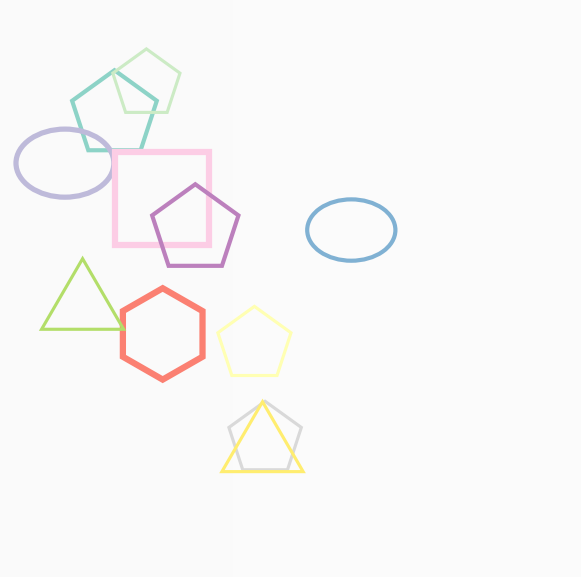[{"shape": "pentagon", "thickness": 2, "radius": 0.38, "center": [0.197, 0.801]}, {"shape": "pentagon", "thickness": 1.5, "radius": 0.33, "center": [0.438, 0.402]}, {"shape": "oval", "thickness": 2.5, "radius": 0.42, "center": [0.112, 0.717]}, {"shape": "hexagon", "thickness": 3, "radius": 0.4, "center": [0.28, 0.421]}, {"shape": "oval", "thickness": 2, "radius": 0.38, "center": [0.604, 0.601]}, {"shape": "triangle", "thickness": 1.5, "radius": 0.41, "center": [0.142, 0.47]}, {"shape": "square", "thickness": 3, "radius": 0.4, "center": [0.279, 0.656]}, {"shape": "pentagon", "thickness": 1.5, "radius": 0.33, "center": [0.456, 0.239]}, {"shape": "pentagon", "thickness": 2, "radius": 0.39, "center": [0.336, 0.602]}, {"shape": "pentagon", "thickness": 1.5, "radius": 0.3, "center": [0.252, 0.854]}, {"shape": "triangle", "thickness": 1.5, "radius": 0.4, "center": [0.452, 0.223]}]